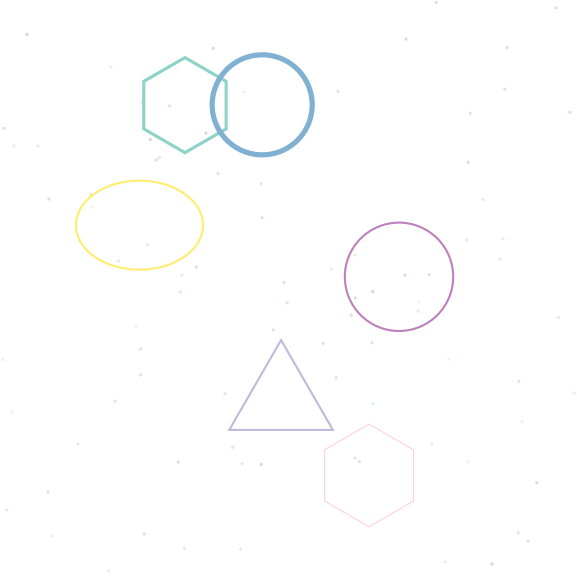[{"shape": "hexagon", "thickness": 1.5, "radius": 0.41, "center": [0.32, 0.817]}, {"shape": "triangle", "thickness": 1, "radius": 0.52, "center": [0.487, 0.307]}, {"shape": "circle", "thickness": 2.5, "radius": 0.43, "center": [0.454, 0.818]}, {"shape": "hexagon", "thickness": 0.5, "radius": 0.44, "center": [0.639, 0.176]}, {"shape": "circle", "thickness": 1, "radius": 0.47, "center": [0.691, 0.52]}, {"shape": "oval", "thickness": 1, "radius": 0.55, "center": [0.242, 0.609]}]